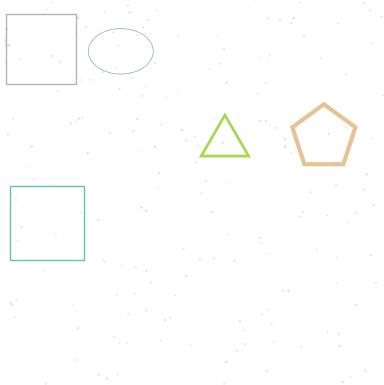[{"shape": "square", "thickness": 1, "radius": 0.48, "center": [0.122, 0.422]}, {"shape": "oval", "thickness": 0.5, "radius": 0.42, "center": [0.314, 0.867]}, {"shape": "triangle", "thickness": 2, "radius": 0.36, "center": [0.584, 0.63]}, {"shape": "pentagon", "thickness": 3, "radius": 0.43, "center": [0.841, 0.643]}, {"shape": "square", "thickness": 1, "radius": 0.46, "center": [0.108, 0.874]}]